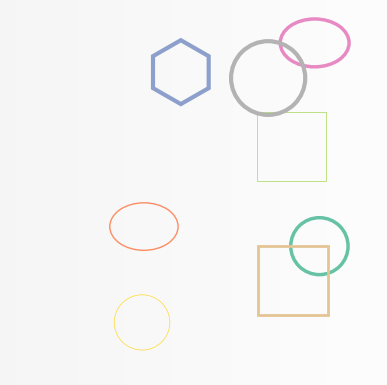[{"shape": "circle", "thickness": 2.5, "radius": 0.37, "center": [0.824, 0.361]}, {"shape": "oval", "thickness": 1, "radius": 0.44, "center": [0.371, 0.412]}, {"shape": "hexagon", "thickness": 3, "radius": 0.41, "center": [0.467, 0.813]}, {"shape": "oval", "thickness": 2.5, "radius": 0.44, "center": [0.812, 0.889]}, {"shape": "square", "thickness": 0.5, "radius": 0.45, "center": [0.753, 0.62]}, {"shape": "circle", "thickness": 0.5, "radius": 0.36, "center": [0.367, 0.163]}, {"shape": "square", "thickness": 2, "radius": 0.45, "center": [0.756, 0.272]}, {"shape": "circle", "thickness": 3, "radius": 0.48, "center": [0.692, 0.797]}]